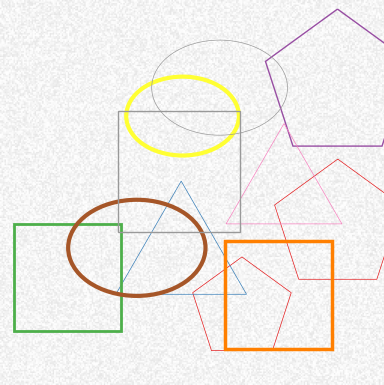[{"shape": "pentagon", "thickness": 0.5, "radius": 0.67, "center": [0.628, 0.198]}, {"shape": "pentagon", "thickness": 0.5, "radius": 0.86, "center": [0.877, 0.414]}, {"shape": "triangle", "thickness": 0.5, "radius": 0.98, "center": [0.471, 0.334]}, {"shape": "square", "thickness": 2, "radius": 0.7, "center": [0.175, 0.279]}, {"shape": "pentagon", "thickness": 1, "radius": 0.98, "center": [0.877, 0.78]}, {"shape": "square", "thickness": 2.5, "radius": 0.7, "center": [0.723, 0.233]}, {"shape": "oval", "thickness": 3, "radius": 0.73, "center": [0.474, 0.699]}, {"shape": "oval", "thickness": 3, "radius": 0.89, "center": [0.355, 0.356]}, {"shape": "triangle", "thickness": 0.5, "radius": 0.87, "center": [0.738, 0.505]}, {"shape": "square", "thickness": 1, "radius": 0.79, "center": [0.464, 0.554]}, {"shape": "oval", "thickness": 0.5, "radius": 0.88, "center": [0.57, 0.772]}]